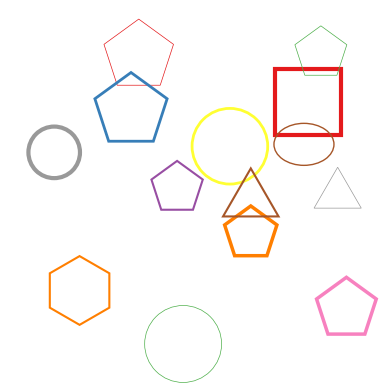[{"shape": "square", "thickness": 3, "radius": 0.42, "center": [0.8, 0.735]}, {"shape": "pentagon", "thickness": 0.5, "radius": 0.47, "center": [0.36, 0.855]}, {"shape": "pentagon", "thickness": 2, "radius": 0.49, "center": [0.34, 0.713]}, {"shape": "pentagon", "thickness": 0.5, "radius": 0.35, "center": [0.833, 0.862]}, {"shape": "circle", "thickness": 0.5, "radius": 0.5, "center": [0.476, 0.107]}, {"shape": "pentagon", "thickness": 1.5, "radius": 0.35, "center": [0.46, 0.512]}, {"shape": "hexagon", "thickness": 1.5, "radius": 0.45, "center": [0.207, 0.246]}, {"shape": "pentagon", "thickness": 2.5, "radius": 0.36, "center": [0.651, 0.394]}, {"shape": "circle", "thickness": 2, "radius": 0.49, "center": [0.597, 0.62]}, {"shape": "oval", "thickness": 1, "radius": 0.39, "center": [0.79, 0.625]}, {"shape": "triangle", "thickness": 1.5, "radius": 0.42, "center": [0.651, 0.479]}, {"shape": "pentagon", "thickness": 2.5, "radius": 0.41, "center": [0.9, 0.198]}, {"shape": "circle", "thickness": 3, "radius": 0.33, "center": [0.141, 0.604]}, {"shape": "triangle", "thickness": 0.5, "radius": 0.35, "center": [0.877, 0.495]}]